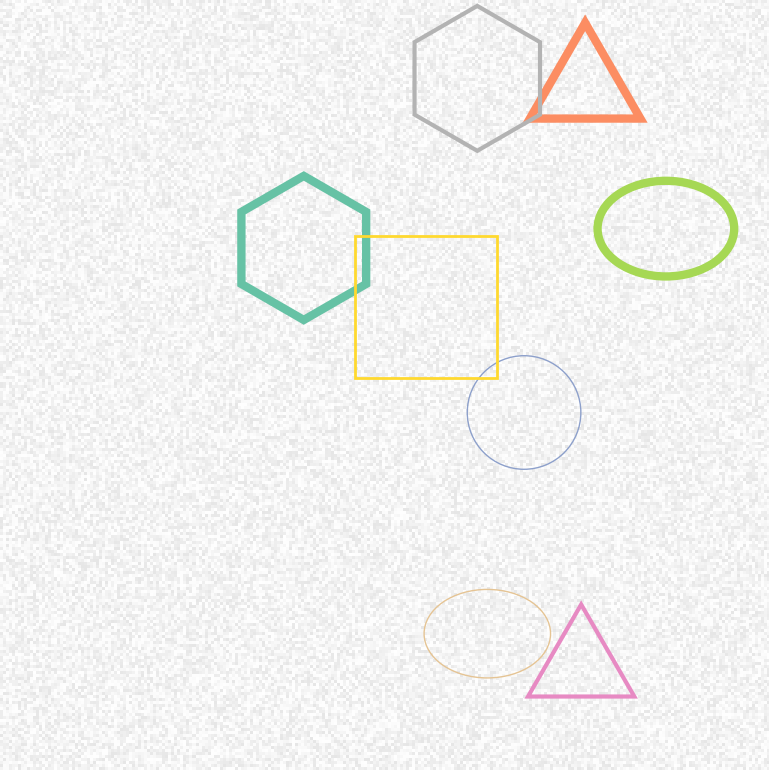[{"shape": "hexagon", "thickness": 3, "radius": 0.47, "center": [0.395, 0.678]}, {"shape": "triangle", "thickness": 3, "radius": 0.41, "center": [0.76, 0.887]}, {"shape": "circle", "thickness": 0.5, "radius": 0.37, "center": [0.681, 0.464]}, {"shape": "triangle", "thickness": 1.5, "radius": 0.4, "center": [0.755, 0.135]}, {"shape": "oval", "thickness": 3, "radius": 0.44, "center": [0.865, 0.703]}, {"shape": "square", "thickness": 1, "radius": 0.46, "center": [0.553, 0.601]}, {"shape": "oval", "thickness": 0.5, "radius": 0.41, "center": [0.633, 0.177]}, {"shape": "hexagon", "thickness": 1.5, "radius": 0.47, "center": [0.62, 0.898]}]